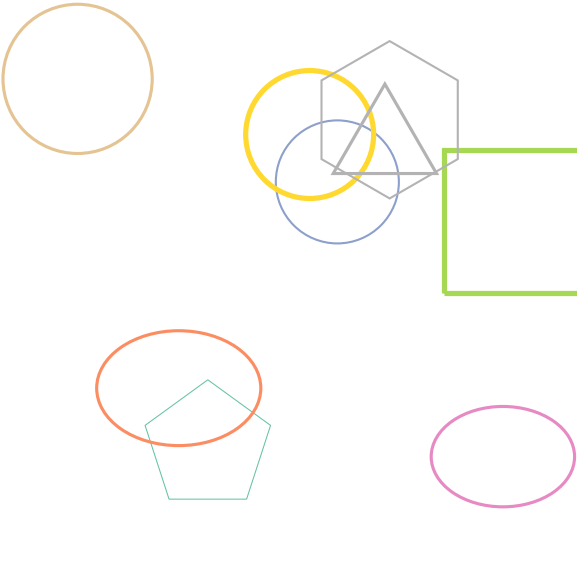[{"shape": "pentagon", "thickness": 0.5, "radius": 0.57, "center": [0.36, 0.227]}, {"shape": "oval", "thickness": 1.5, "radius": 0.71, "center": [0.31, 0.327]}, {"shape": "circle", "thickness": 1, "radius": 0.53, "center": [0.584, 0.684]}, {"shape": "oval", "thickness": 1.5, "radius": 0.62, "center": [0.871, 0.208]}, {"shape": "square", "thickness": 2.5, "radius": 0.62, "center": [0.893, 0.616]}, {"shape": "circle", "thickness": 2.5, "radius": 0.55, "center": [0.536, 0.766]}, {"shape": "circle", "thickness": 1.5, "radius": 0.65, "center": [0.134, 0.863]}, {"shape": "triangle", "thickness": 1.5, "radius": 0.52, "center": [0.666, 0.75]}, {"shape": "hexagon", "thickness": 1, "radius": 0.68, "center": [0.675, 0.792]}]